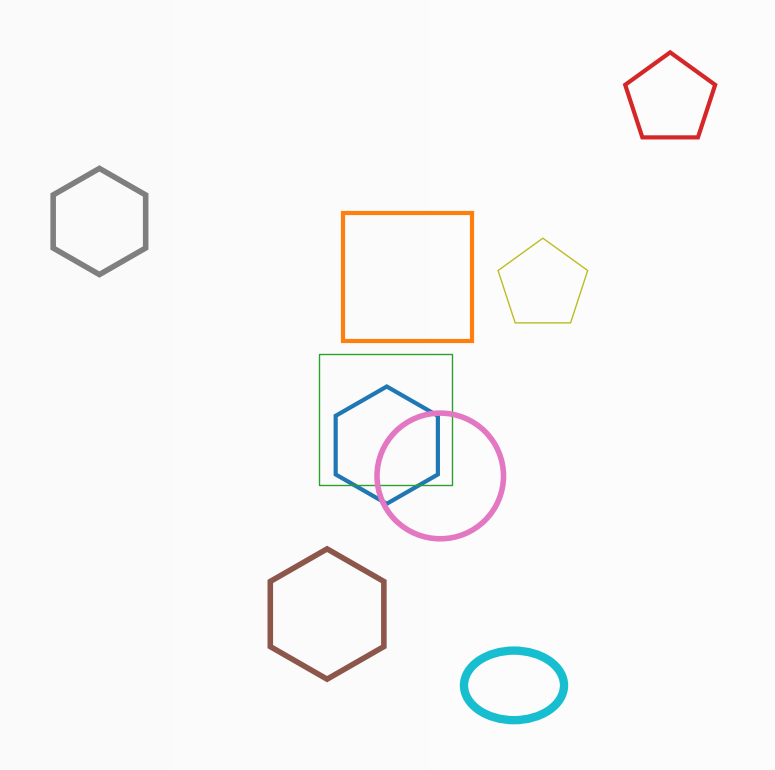[{"shape": "hexagon", "thickness": 1.5, "radius": 0.38, "center": [0.499, 0.422]}, {"shape": "square", "thickness": 1.5, "radius": 0.42, "center": [0.526, 0.641]}, {"shape": "square", "thickness": 0.5, "radius": 0.43, "center": [0.497, 0.455]}, {"shape": "pentagon", "thickness": 1.5, "radius": 0.31, "center": [0.865, 0.871]}, {"shape": "hexagon", "thickness": 2, "radius": 0.42, "center": [0.422, 0.203]}, {"shape": "circle", "thickness": 2, "radius": 0.41, "center": [0.568, 0.382]}, {"shape": "hexagon", "thickness": 2, "radius": 0.34, "center": [0.128, 0.712]}, {"shape": "pentagon", "thickness": 0.5, "radius": 0.3, "center": [0.7, 0.63]}, {"shape": "oval", "thickness": 3, "radius": 0.32, "center": [0.663, 0.11]}]